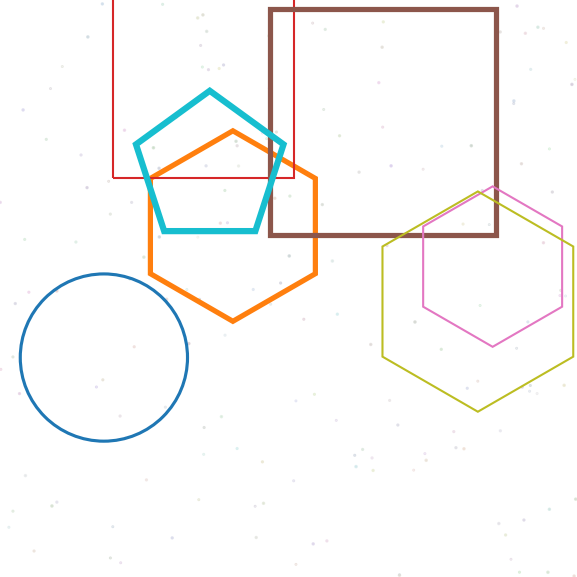[{"shape": "circle", "thickness": 1.5, "radius": 0.72, "center": [0.18, 0.38]}, {"shape": "hexagon", "thickness": 2.5, "radius": 0.82, "center": [0.403, 0.608]}, {"shape": "square", "thickness": 1, "radius": 0.78, "center": [0.352, 0.848]}, {"shape": "square", "thickness": 2.5, "radius": 0.98, "center": [0.663, 0.788]}, {"shape": "hexagon", "thickness": 1, "radius": 0.69, "center": [0.853, 0.538]}, {"shape": "hexagon", "thickness": 1, "radius": 0.95, "center": [0.827, 0.477]}, {"shape": "pentagon", "thickness": 3, "radius": 0.67, "center": [0.363, 0.708]}]